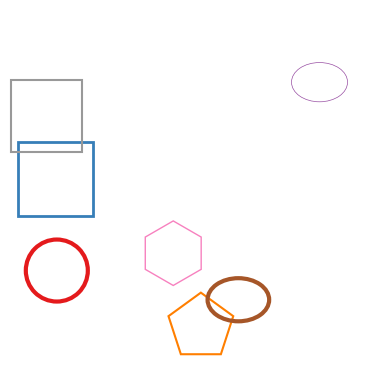[{"shape": "circle", "thickness": 3, "radius": 0.4, "center": [0.148, 0.297]}, {"shape": "square", "thickness": 2, "radius": 0.48, "center": [0.144, 0.534]}, {"shape": "oval", "thickness": 0.5, "radius": 0.36, "center": [0.83, 0.787]}, {"shape": "pentagon", "thickness": 1.5, "radius": 0.44, "center": [0.522, 0.151]}, {"shape": "oval", "thickness": 3, "radius": 0.4, "center": [0.619, 0.221]}, {"shape": "hexagon", "thickness": 1, "radius": 0.42, "center": [0.45, 0.342]}, {"shape": "square", "thickness": 1.5, "radius": 0.47, "center": [0.121, 0.698]}]